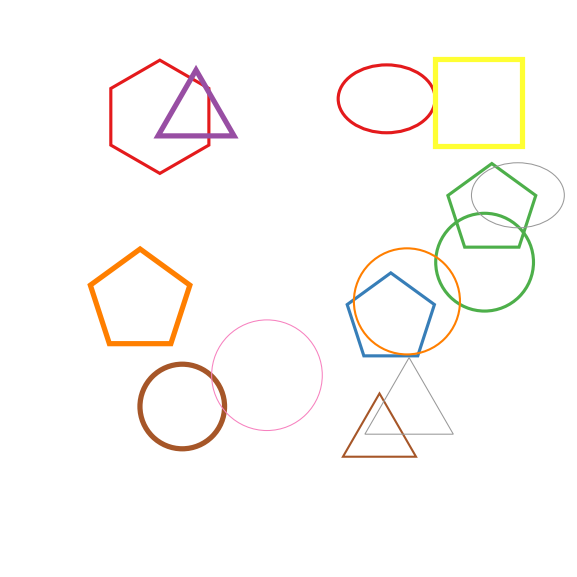[{"shape": "hexagon", "thickness": 1.5, "radius": 0.49, "center": [0.277, 0.797]}, {"shape": "oval", "thickness": 1.5, "radius": 0.42, "center": [0.67, 0.828]}, {"shape": "pentagon", "thickness": 1.5, "radius": 0.4, "center": [0.677, 0.447]}, {"shape": "circle", "thickness": 1.5, "radius": 0.42, "center": [0.839, 0.545]}, {"shape": "pentagon", "thickness": 1.5, "radius": 0.4, "center": [0.852, 0.636]}, {"shape": "triangle", "thickness": 2.5, "radius": 0.38, "center": [0.339, 0.802]}, {"shape": "pentagon", "thickness": 2.5, "radius": 0.45, "center": [0.243, 0.477]}, {"shape": "circle", "thickness": 1, "radius": 0.46, "center": [0.705, 0.477]}, {"shape": "square", "thickness": 2.5, "radius": 0.38, "center": [0.829, 0.822]}, {"shape": "triangle", "thickness": 1, "radius": 0.37, "center": [0.657, 0.245]}, {"shape": "circle", "thickness": 2.5, "radius": 0.37, "center": [0.316, 0.295]}, {"shape": "circle", "thickness": 0.5, "radius": 0.48, "center": [0.462, 0.349]}, {"shape": "triangle", "thickness": 0.5, "radius": 0.44, "center": [0.708, 0.292]}, {"shape": "oval", "thickness": 0.5, "radius": 0.4, "center": [0.897, 0.661]}]